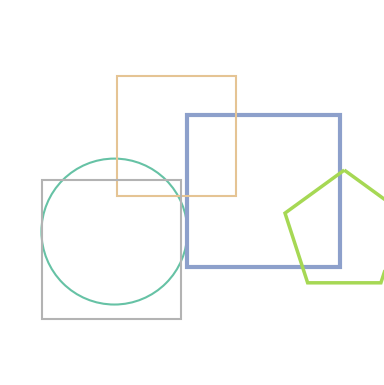[{"shape": "circle", "thickness": 1.5, "radius": 0.95, "center": [0.297, 0.399]}, {"shape": "square", "thickness": 3, "radius": 0.99, "center": [0.684, 0.505]}, {"shape": "pentagon", "thickness": 2.5, "radius": 0.81, "center": [0.894, 0.396]}, {"shape": "square", "thickness": 1.5, "radius": 0.78, "center": [0.458, 0.647]}, {"shape": "square", "thickness": 1.5, "radius": 0.9, "center": [0.289, 0.352]}]